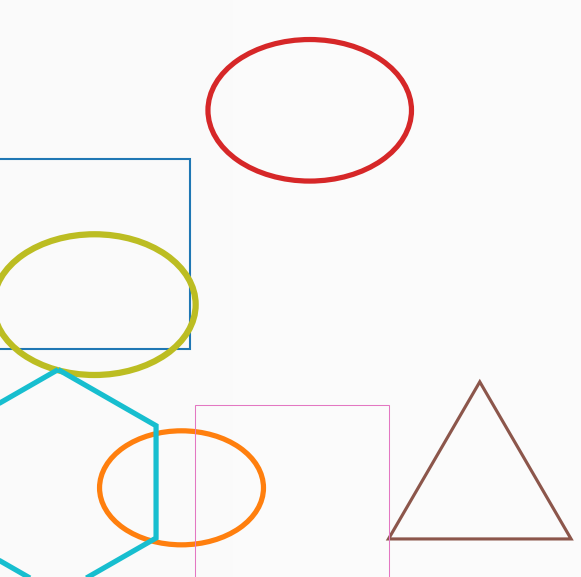[{"shape": "square", "thickness": 1, "radius": 0.83, "center": [0.161, 0.559]}, {"shape": "oval", "thickness": 2.5, "radius": 0.71, "center": [0.312, 0.154]}, {"shape": "oval", "thickness": 2.5, "radius": 0.88, "center": [0.533, 0.808]}, {"shape": "triangle", "thickness": 1.5, "radius": 0.91, "center": [0.825, 0.157]}, {"shape": "square", "thickness": 0.5, "radius": 0.84, "center": [0.503, 0.131]}, {"shape": "oval", "thickness": 3, "radius": 0.87, "center": [0.163, 0.472]}, {"shape": "hexagon", "thickness": 2.5, "radius": 0.97, "center": [0.1, 0.165]}]